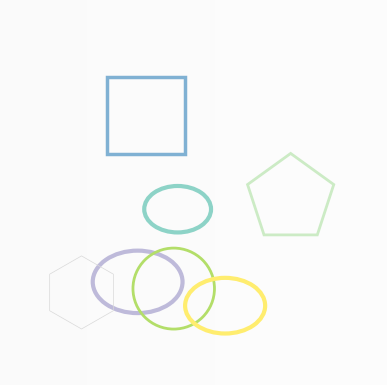[{"shape": "oval", "thickness": 3, "radius": 0.43, "center": [0.458, 0.457]}, {"shape": "oval", "thickness": 3, "radius": 0.58, "center": [0.355, 0.268]}, {"shape": "square", "thickness": 2.5, "radius": 0.5, "center": [0.377, 0.701]}, {"shape": "circle", "thickness": 2, "radius": 0.53, "center": [0.448, 0.25]}, {"shape": "hexagon", "thickness": 0.5, "radius": 0.47, "center": [0.21, 0.24]}, {"shape": "pentagon", "thickness": 2, "radius": 0.58, "center": [0.75, 0.485]}, {"shape": "oval", "thickness": 3, "radius": 0.52, "center": [0.581, 0.206]}]